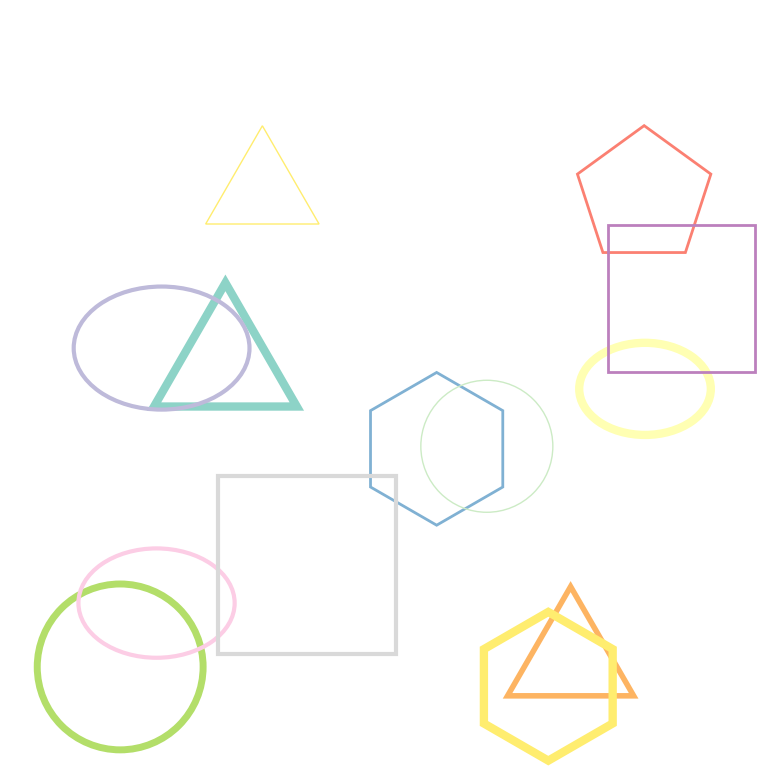[{"shape": "triangle", "thickness": 3, "radius": 0.54, "center": [0.293, 0.526]}, {"shape": "oval", "thickness": 3, "radius": 0.43, "center": [0.838, 0.495]}, {"shape": "oval", "thickness": 1.5, "radius": 0.57, "center": [0.21, 0.548]}, {"shape": "pentagon", "thickness": 1, "radius": 0.46, "center": [0.837, 0.746]}, {"shape": "hexagon", "thickness": 1, "radius": 0.5, "center": [0.567, 0.417]}, {"shape": "triangle", "thickness": 2, "radius": 0.47, "center": [0.741, 0.144]}, {"shape": "circle", "thickness": 2.5, "radius": 0.54, "center": [0.156, 0.134]}, {"shape": "oval", "thickness": 1.5, "radius": 0.51, "center": [0.203, 0.217]}, {"shape": "square", "thickness": 1.5, "radius": 0.58, "center": [0.398, 0.267]}, {"shape": "square", "thickness": 1, "radius": 0.48, "center": [0.885, 0.612]}, {"shape": "circle", "thickness": 0.5, "radius": 0.43, "center": [0.632, 0.42]}, {"shape": "hexagon", "thickness": 3, "radius": 0.48, "center": [0.712, 0.109]}, {"shape": "triangle", "thickness": 0.5, "radius": 0.43, "center": [0.341, 0.752]}]